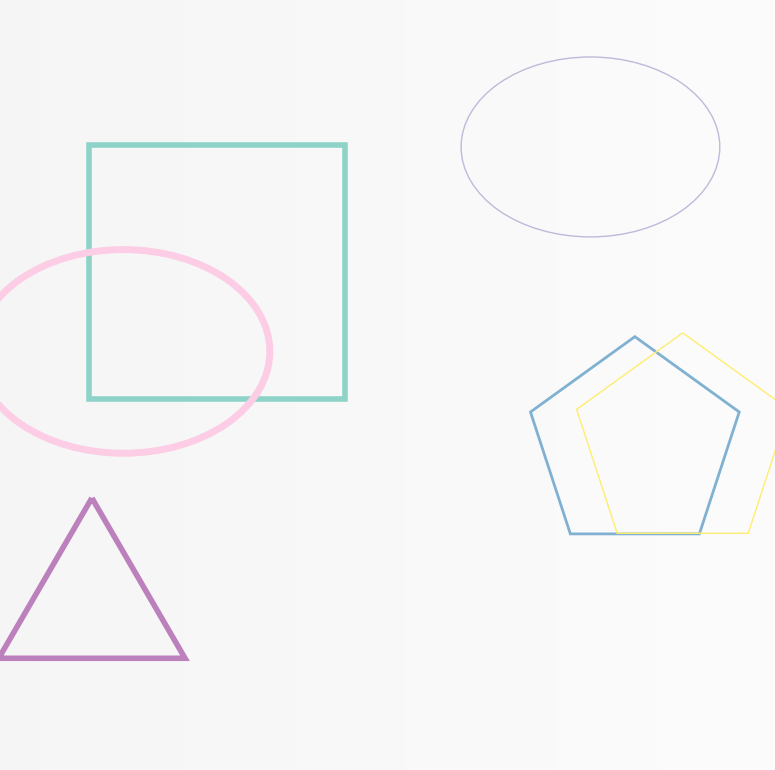[{"shape": "square", "thickness": 2, "radius": 0.82, "center": [0.28, 0.647]}, {"shape": "oval", "thickness": 0.5, "radius": 0.83, "center": [0.762, 0.809]}, {"shape": "pentagon", "thickness": 1, "radius": 0.71, "center": [0.819, 0.421]}, {"shape": "oval", "thickness": 2.5, "radius": 0.94, "center": [0.159, 0.544]}, {"shape": "triangle", "thickness": 2, "radius": 0.69, "center": [0.119, 0.214]}, {"shape": "pentagon", "thickness": 0.5, "radius": 0.72, "center": [0.881, 0.424]}]